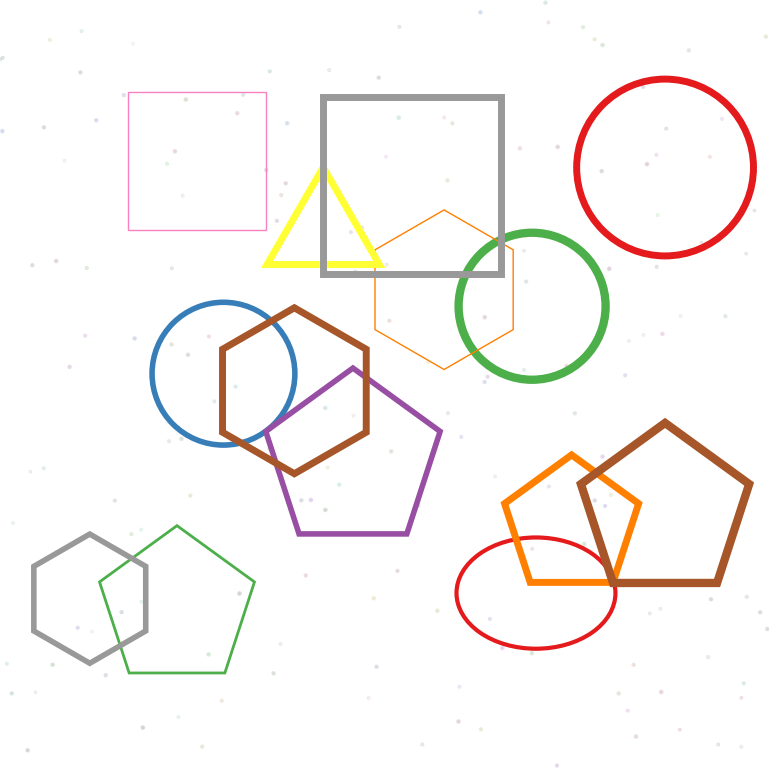[{"shape": "oval", "thickness": 1.5, "radius": 0.52, "center": [0.696, 0.23]}, {"shape": "circle", "thickness": 2.5, "radius": 0.57, "center": [0.864, 0.782]}, {"shape": "circle", "thickness": 2, "radius": 0.46, "center": [0.29, 0.515]}, {"shape": "pentagon", "thickness": 1, "radius": 0.53, "center": [0.23, 0.212]}, {"shape": "circle", "thickness": 3, "radius": 0.48, "center": [0.691, 0.602]}, {"shape": "pentagon", "thickness": 2, "radius": 0.6, "center": [0.458, 0.403]}, {"shape": "pentagon", "thickness": 2.5, "radius": 0.46, "center": [0.742, 0.318]}, {"shape": "hexagon", "thickness": 0.5, "radius": 0.52, "center": [0.577, 0.624]}, {"shape": "triangle", "thickness": 2.5, "radius": 0.42, "center": [0.42, 0.699]}, {"shape": "hexagon", "thickness": 2.5, "radius": 0.54, "center": [0.382, 0.493]}, {"shape": "pentagon", "thickness": 3, "radius": 0.57, "center": [0.864, 0.336]}, {"shape": "square", "thickness": 0.5, "radius": 0.45, "center": [0.256, 0.791]}, {"shape": "hexagon", "thickness": 2, "radius": 0.42, "center": [0.117, 0.223]}, {"shape": "square", "thickness": 2.5, "radius": 0.58, "center": [0.535, 0.76]}]